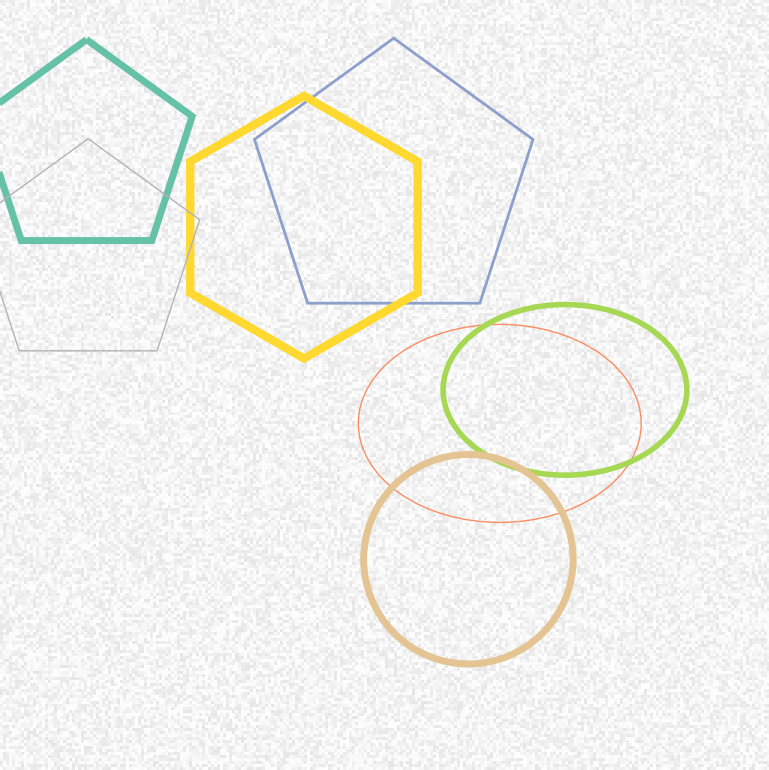[{"shape": "pentagon", "thickness": 2.5, "radius": 0.72, "center": [0.112, 0.804]}, {"shape": "oval", "thickness": 0.5, "radius": 0.92, "center": [0.649, 0.45]}, {"shape": "pentagon", "thickness": 1, "radius": 0.95, "center": [0.511, 0.76]}, {"shape": "oval", "thickness": 2, "radius": 0.79, "center": [0.734, 0.494]}, {"shape": "hexagon", "thickness": 3, "radius": 0.85, "center": [0.395, 0.705]}, {"shape": "circle", "thickness": 2.5, "radius": 0.68, "center": [0.608, 0.274]}, {"shape": "pentagon", "thickness": 0.5, "radius": 0.76, "center": [0.114, 0.668]}]